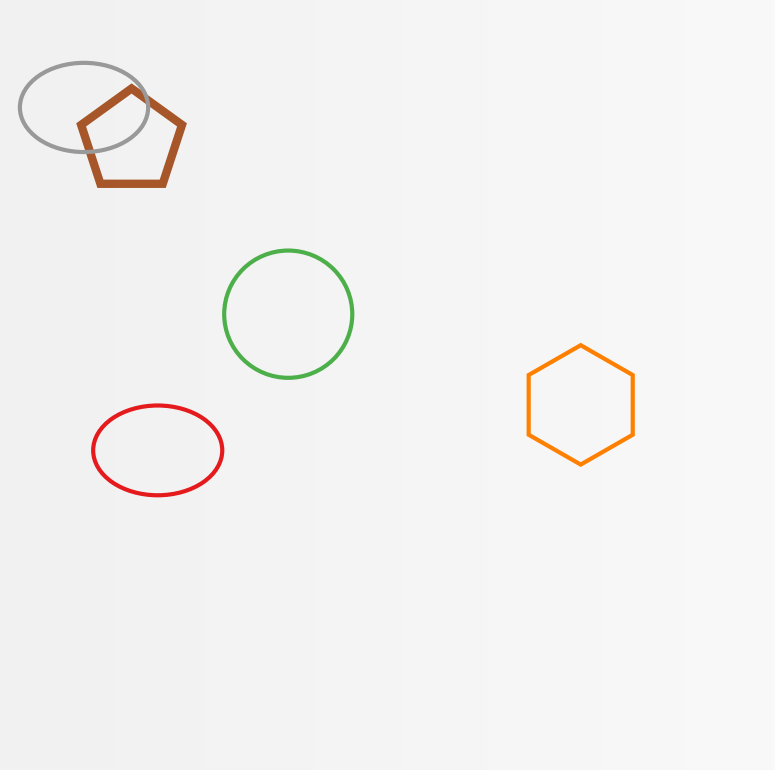[{"shape": "oval", "thickness": 1.5, "radius": 0.42, "center": [0.203, 0.415]}, {"shape": "circle", "thickness": 1.5, "radius": 0.41, "center": [0.372, 0.592]}, {"shape": "hexagon", "thickness": 1.5, "radius": 0.39, "center": [0.749, 0.474]}, {"shape": "pentagon", "thickness": 3, "radius": 0.34, "center": [0.17, 0.817]}, {"shape": "oval", "thickness": 1.5, "radius": 0.41, "center": [0.108, 0.86]}]